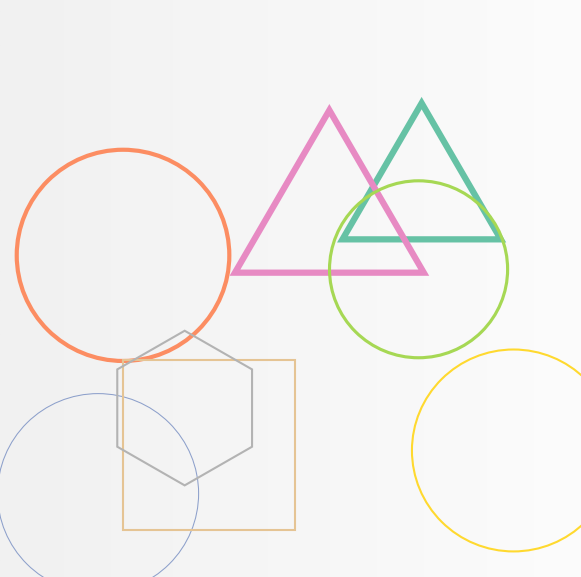[{"shape": "triangle", "thickness": 3, "radius": 0.79, "center": [0.725, 0.663]}, {"shape": "circle", "thickness": 2, "radius": 0.91, "center": [0.212, 0.557]}, {"shape": "circle", "thickness": 0.5, "radius": 0.86, "center": [0.169, 0.145]}, {"shape": "triangle", "thickness": 3, "radius": 0.94, "center": [0.567, 0.621]}, {"shape": "circle", "thickness": 1.5, "radius": 0.77, "center": [0.72, 0.533]}, {"shape": "circle", "thickness": 1, "radius": 0.87, "center": [0.884, 0.219]}, {"shape": "square", "thickness": 1, "radius": 0.74, "center": [0.36, 0.228]}, {"shape": "hexagon", "thickness": 1, "radius": 0.67, "center": [0.318, 0.293]}]